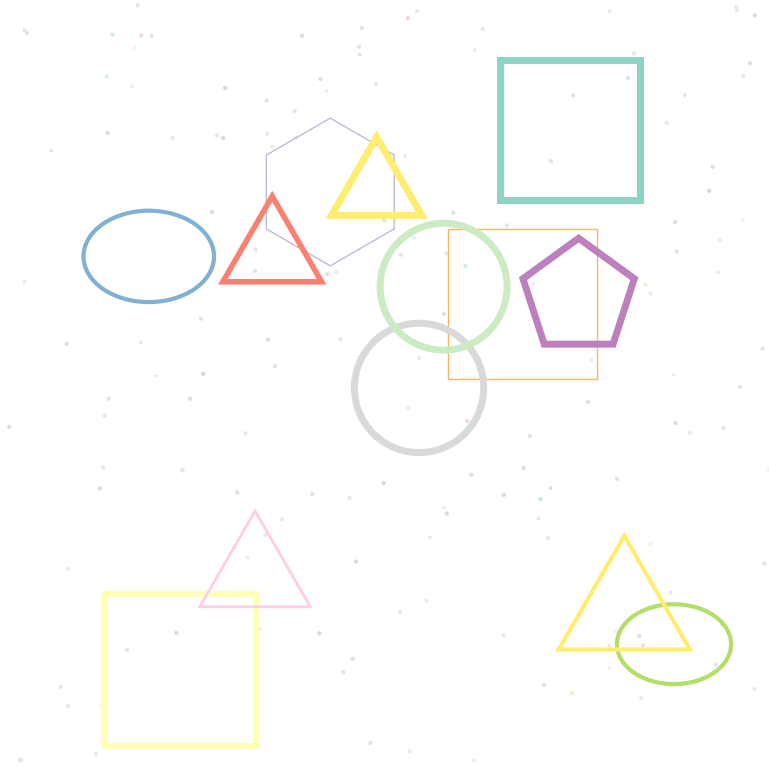[{"shape": "square", "thickness": 2.5, "radius": 0.45, "center": [0.74, 0.831]}, {"shape": "square", "thickness": 2, "radius": 0.49, "center": [0.233, 0.129]}, {"shape": "hexagon", "thickness": 0.5, "radius": 0.48, "center": [0.429, 0.751]}, {"shape": "triangle", "thickness": 2, "radius": 0.37, "center": [0.354, 0.671]}, {"shape": "oval", "thickness": 1.5, "radius": 0.42, "center": [0.193, 0.667]}, {"shape": "square", "thickness": 0.5, "radius": 0.49, "center": [0.678, 0.605]}, {"shape": "oval", "thickness": 1.5, "radius": 0.37, "center": [0.875, 0.163]}, {"shape": "triangle", "thickness": 1, "radius": 0.41, "center": [0.331, 0.253]}, {"shape": "circle", "thickness": 2.5, "radius": 0.42, "center": [0.544, 0.496]}, {"shape": "pentagon", "thickness": 2.5, "radius": 0.38, "center": [0.751, 0.615]}, {"shape": "circle", "thickness": 2.5, "radius": 0.41, "center": [0.576, 0.628]}, {"shape": "triangle", "thickness": 2.5, "radius": 0.34, "center": [0.489, 0.754]}, {"shape": "triangle", "thickness": 1.5, "radius": 0.49, "center": [0.811, 0.206]}]